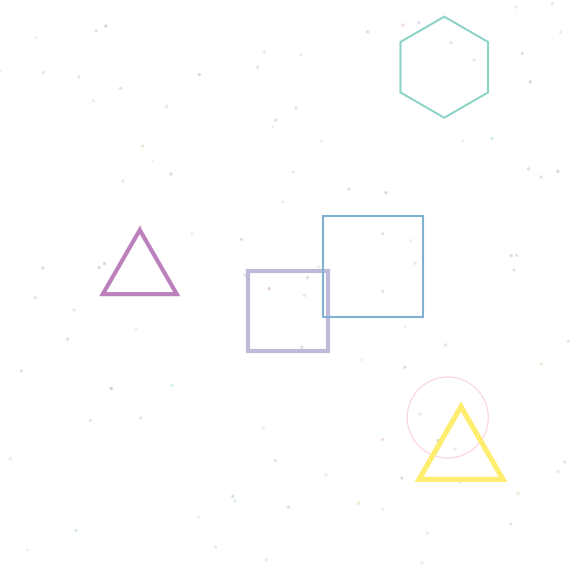[{"shape": "hexagon", "thickness": 1, "radius": 0.44, "center": [0.769, 0.883]}, {"shape": "square", "thickness": 2, "radius": 0.34, "center": [0.499, 0.461]}, {"shape": "square", "thickness": 1, "radius": 0.43, "center": [0.646, 0.537]}, {"shape": "circle", "thickness": 0.5, "radius": 0.35, "center": [0.775, 0.276]}, {"shape": "triangle", "thickness": 2, "radius": 0.37, "center": [0.242, 0.527]}, {"shape": "triangle", "thickness": 2.5, "radius": 0.42, "center": [0.798, 0.211]}]